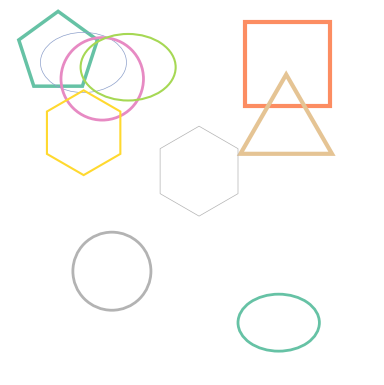[{"shape": "oval", "thickness": 2, "radius": 0.53, "center": [0.724, 0.162]}, {"shape": "pentagon", "thickness": 2.5, "radius": 0.54, "center": [0.151, 0.863]}, {"shape": "square", "thickness": 3, "radius": 0.55, "center": [0.746, 0.834]}, {"shape": "oval", "thickness": 0.5, "radius": 0.56, "center": [0.217, 0.838]}, {"shape": "circle", "thickness": 2, "radius": 0.54, "center": [0.266, 0.795]}, {"shape": "oval", "thickness": 1.5, "radius": 0.62, "center": [0.333, 0.825]}, {"shape": "hexagon", "thickness": 1.5, "radius": 0.55, "center": [0.217, 0.655]}, {"shape": "triangle", "thickness": 3, "radius": 0.69, "center": [0.743, 0.669]}, {"shape": "circle", "thickness": 2, "radius": 0.51, "center": [0.291, 0.296]}, {"shape": "hexagon", "thickness": 0.5, "radius": 0.58, "center": [0.517, 0.555]}]